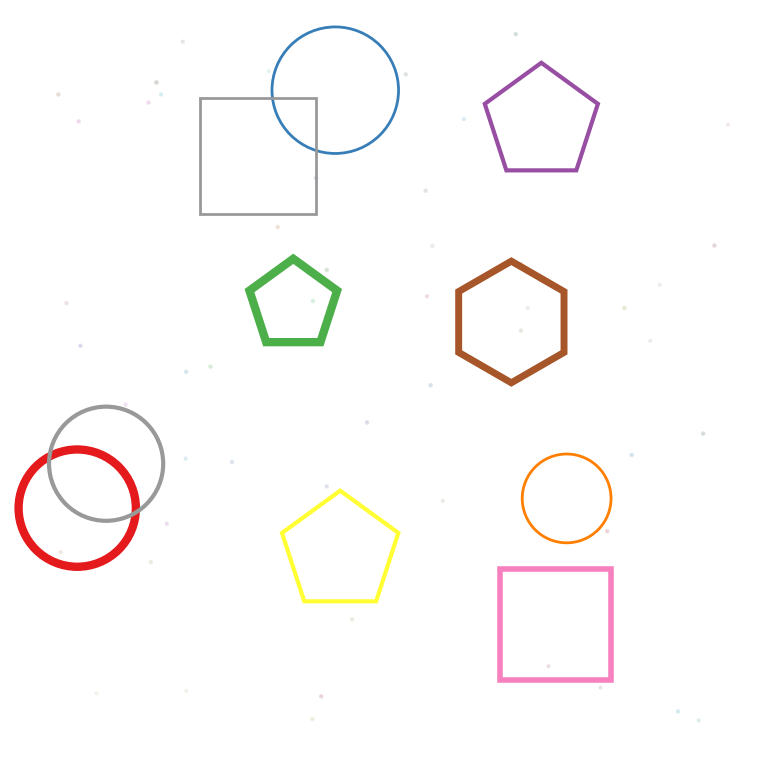[{"shape": "circle", "thickness": 3, "radius": 0.38, "center": [0.1, 0.34]}, {"shape": "circle", "thickness": 1, "radius": 0.41, "center": [0.435, 0.883]}, {"shape": "pentagon", "thickness": 3, "radius": 0.3, "center": [0.381, 0.604]}, {"shape": "pentagon", "thickness": 1.5, "radius": 0.39, "center": [0.703, 0.841]}, {"shape": "circle", "thickness": 1, "radius": 0.29, "center": [0.736, 0.353]}, {"shape": "pentagon", "thickness": 1.5, "radius": 0.4, "center": [0.442, 0.283]}, {"shape": "hexagon", "thickness": 2.5, "radius": 0.39, "center": [0.664, 0.582]}, {"shape": "square", "thickness": 2, "radius": 0.36, "center": [0.721, 0.188]}, {"shape": "circle", "thickness": 1.5, "radius": 0.37, "center": [0.138, 0.398]}, {"shape": "square", "thickness": 1, "radius": 0.38, "center": [0.335, 0.797]}]